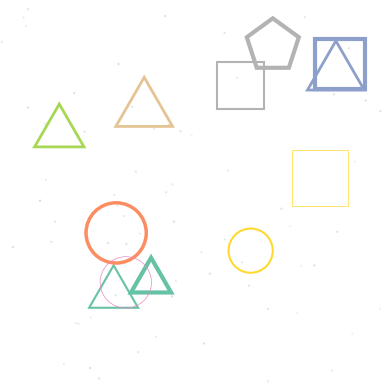[{"shape": "triangle", "thickness": 3, "radius": 0.3, "center": [0.392, 0.27]}, {"shape": "triangle", "thickness": 1.5, "radius": 0.37, "center": [0.295, 0.237]}, {"shape": "circle", "thickness": 2.5, "radius": 0.39, "center": [0.302, 0.395]}, {"shape": "triangle", "thickness": 2, "radius": 0.43, "center": [0.872, 0.809]}, {"shape": "square", "thickness": 3, "radius": 0.33, "center": [0.884, 0.834]}, {"shape": "circle", "thickness": 0.5, "radius": 0.33, "center": [0.327, 0.267]}, {"shape": "triangle", "thickness": 2, "radius": 0.37, "center": [0.154, 0.656]}, {"shape": "circle", "thickness": 1.5, "radius": 0.29, "center": [0.651, 0.349]}, {"shape": "square", "thickness": 0.5, "radius": 0.36, "center": [0.832, 0.537]}, {"shape": "triangle", "thickness": 2, "radius": 0.43, "center": [0.375, 0.714]}, {"shape": "square", "thickness": 1.5, "radius": 0.3, "center": [0.625, 0.778]}, {"shape": "pentagon", "thickness": 3, "radius": 0.36, "center": [0.709, 0.881]}]